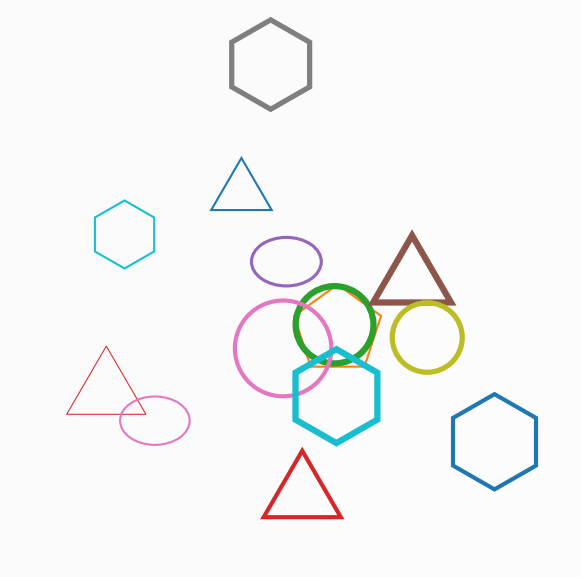[{"shape": "triangle", "thickness": 1, "radius": 0.3, "center": [0.415, 0.665]}, {"shape": "hexagon", "thickness": 2, "radius": 0.41, "center": [0.851, 0.234]}, {"shape": "pentagon", "thickness": 1, "radius": 0.39, "center": [0.581, 0.428]}, {"shape": "circle", "thickness": 3, "radius": 0.33, "center": [0.576, 0.437]}, {"shape": "triangle", "thickness": 0.5, "radius": 0.39, "center": [0.183, 0.321]}, {"shape": "triangle", "thickness": 2, "radius": 0.38, "center": [0.52, 0.142]}, {"shape": "oval", "thickness": 1.5, "radius": 0.3, "center": [0.493, 0.546]}, {"shape": "triangle", "thickness": 3, "radius": 0.39, "center": [0.709, 0.514]}, {"shape": "oval", "thickness": 1, "radius": 0.3, "center": [0.266, 0.271]}, {"shape": "circle", "thickness": 2, "radius": 0.41, "center": [0.487, 0.396]}, {"shape": "hexagon", "thickness": 2.5, "radius": 0.39, "center": [0.466, 0.887]}, {"shape": "circle", "thickness": 2.5, "radius": 0.3, "center": [0.735, 0.415]}, {"shape": "hexagon", "thickness": 1, "radius": 0.29, "center": [0.214, 0.593]}, {"shape": "hexagon", "thickness": 3, "radius": 0.41, "center": [0.579, 0.313]}]